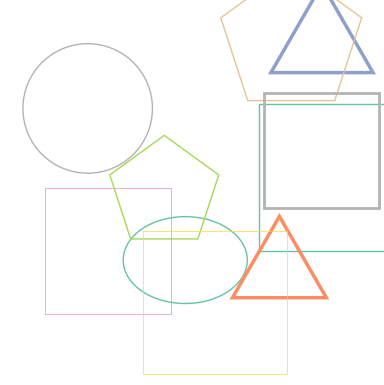[{"shape": "oval", "thickness": 1, "radius": 0.81, "center": [0.481, 0.325]}, {"shape": "square", "thickness": 1, "radius": 0.95, "center": [0.864, 0.54]}, {"shape": "triangle", "thickness": 2.5, "radius": 0.7, "center": [0.726, 0.297]}, {"shape": "triangle", "thickness": 2.5, "radius": 0.77, "center": [0.836, 0.888]}, {"shape": "square", "thickness": 0.5, "radius": 0.81, "center": [0.28, 0.348]}, {"shape": "pentagon", "thickness": 1, "radius": 0.74, "center": [0.427, 0.5]}, {"shape": "square", "thickness": 0.5, "radius": 0.93, "center": [0.558, 0.215]}, {"shape": "pentagon", "thickness": 1, "radius": 0.96, "center": [0.756, 0.894]}, {"shape": "circle", "thickness": 1, "radius": 0.84, "center": [0.228, 0.718]}, {"shape": "square", "thickness": 2, "radius": 0.74, "center": [0.836, 0.609]}]